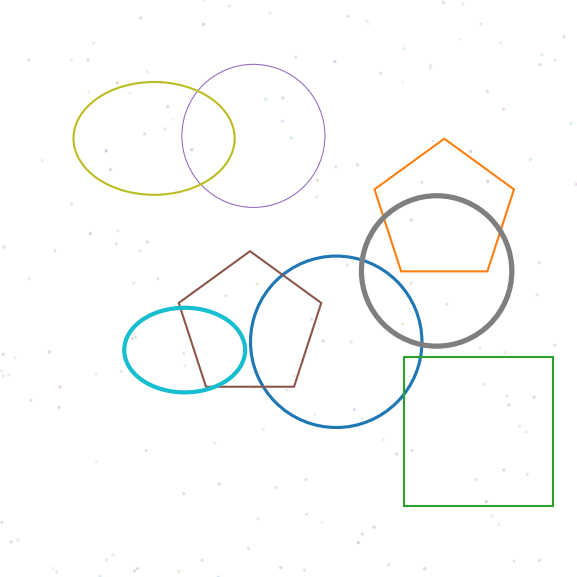[{"shape": "circle", "thickness": 1.5, "radius": 0.74, "center": [0.582, 0.407]}, {"shape": "pentagon", "thickness": 1, "radius": 0.63, "center": [0.769, 0.632]}, {"shape": "square", "thickness": 1, "radius": 0.64, "center": [0.829, 0.251]}, {"shape": "circle", "thickness": 0.5, "radius": 0.62, "center": [0.439, 0.764]}, {"shape": "pentagon", "thickness": 1, "radius": 0.65, "center": [0.433, 0.434]}, {"shape": "circle", "thickness": 2.5, "radius": 0.65, "center": [0.756, 0.53]}, {"shape": "oval", "thickness": 1, "radius": 0.7, "center": [0.267, 0.759]}, {"shape": "oval", "thickness": 2, "radius": 0.52, "center": [0.32, 0.393]}]